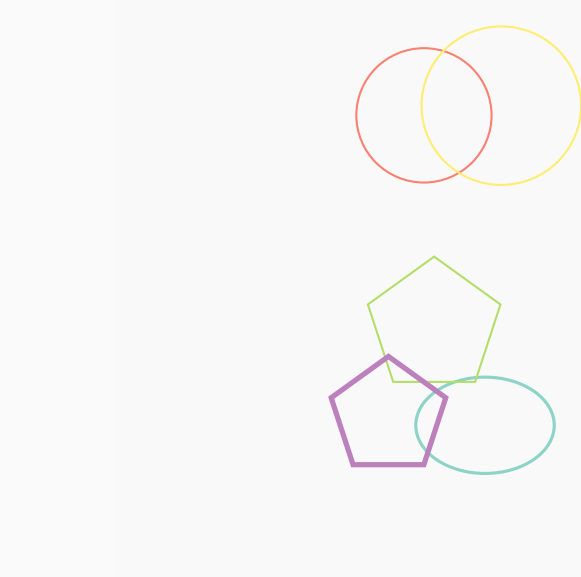[{"shape": "oval", "thickness": 1.5, "radius": 0.6, "center": [0.834, 0.263]}, {"shape": "circle", "thickness": 1, "radius": 0.58, "center": [0.729, 0.799]}, {"shape": "pentagon", "thickness": 1, "radius": 0.6, "center": [0.747, 0.435]}, {"shape": "pentagon", "thickness": 2.5, "radius": 0.52, "center": [0.668, 0.278]}, {"shape": "circle", "thickness": 1, "radius": 0.69, "center": [0.862, 0.816]}]